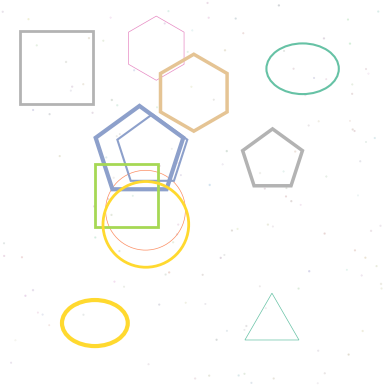[{"shape": "oval", "thickness": 1.5, "radius": 0.47, "center": [0.786, 0.821]}, {"shape": "triangle", "thickness": 0.5, "radius": 0.41, "center": [0.706, 0.157]}, {"shape": "circle", "thickness": 0.5, "radius": 0.52, "center": [0.378, 0.454]}, {"shape": "pentagon", "thickness": 3, "radius": 0.6, "center": [0.362, 0.605]}, {"shape": "pentagon", "thickness": 1.5, "radius": 0.48, "center": [0.396, 0.608]}, {"shape": "hexagon", "thickness": 0.5, "radius": 0.42, "center": [0.406, 0.875]}, {"shape": "square", "thickness": 2, "radius": 0.41, "center": [0.329, 0.493]}, {"shape": "oval", "thickness": 3, "radius": 0.43, "center": [0.246, 0.161]}, {"shape": "circle", "thickness": 2, "radius": 0.56, "center": [0.379, 0.417]}, {"shape": "hexagon", "thickness": 2.5, "radius": 0.5, "center": [0.503, 0.759]}, {"shape": "square", "thickness": 2, "radius": 0.47, "center": [0.146, 0.824]}, {"shape": "pentagon", "thickness": 2.5, "radius": 0.41, "center": [0.708, 0.584]}]